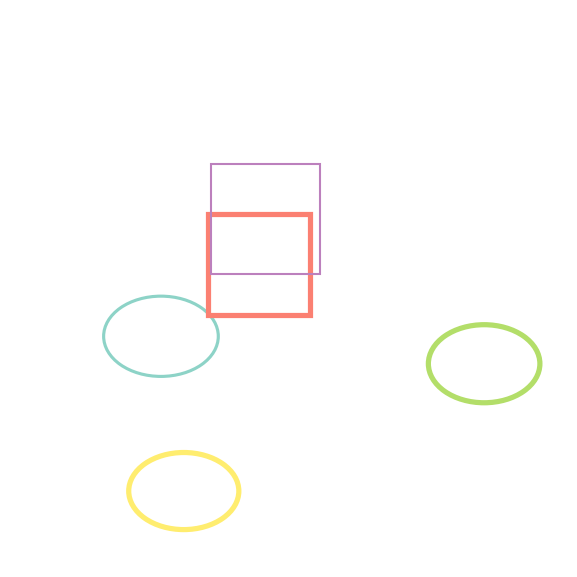[{"shape": "oval", "thickness": 1.5, "radius": 0.5, "center": [0.279, 0.417]}, {"shape": "square", "thickness": 2.5, "radius": 0.44, "center": [0.448, 0.541]}, {"shape": "oval", "thickness": 2.5, "radius": 0.48, "center": [0.838, 0.369]}, {"shape": "square", "thickness": 1, "radius": 0.47, "center": [0.46, 0.62]}, {"shape": "oval", "thickness": 2.5, "radius": 0.48, "center": [0.318, 0.149]}]